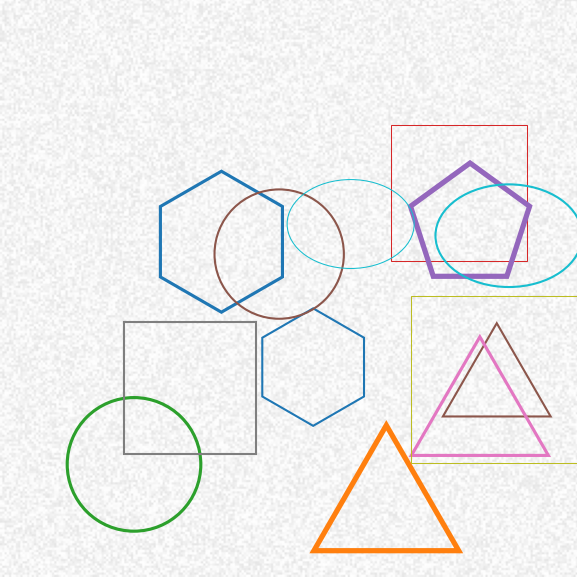[{"shape": "hexagon", "thickness": 1.5, "radius": 0.61, "center": [0.383, 0.581]}, {"shape": "hexagon", "thickness": 1, "radius": 0.51, "center": [0.542, 0.363]}, {"shape": "triangle", "thickness": 2.5, "radius": 0.72, "center": [0.669, 0.118]}, {"shape": "circle", "thickness": 1.5, "radius": 0.58, "center": [0.232, 0.195]}, {"shape": "square", "thickness": 0.5, "radius": 0.59, "center": [0.795, 0.665]}, {"shape": "pentagon", "thickness": 2.5, "radius": 0.54, "center": [0.814, 0.608]}, {"shape": "triangle", "thickness": 1, "radius": 0.54, "center": [0.86, 0.332]}, {"shape": "circle", "thickness": 1, "radius": 0.56, "center": [0.483, 0.559]}, {"shape": "triangle", "thickness": 1.5, "radius": 0.68, "center": [0.831, 0.279]}, {"shape": "square", "thickness": 1, "radius": 0.57, "center": [0.328, 0.328]}, {"shape": "square", "thickness": 0.5, "radius": 0.72, "center": [0.856, 0.342]}, {"shape": "oval", "thickness": 0.5, "radius": 0.55, "center": [0.607, 0.611]}, {"shape": "oval", "thickness": 1, "radius": 0.63, "center": [0.881, 0.591]}]